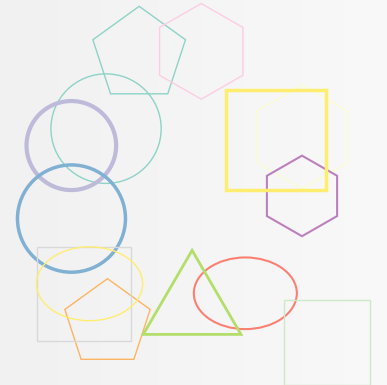[{"shape": "pentagon", "thickness": 1, "radius": 0.63, "center": [0.359, 0.858]}, {"shape": "circle", "thickness": 1, "radius": 0.71, "center": [0.274, 0.666]}, {"shape": "hexagon", "thickness": 0.5, "radius": 0.67, "center": [0.781, 0.645]}, {"shape": "circle", "thickness": 3, "radius": 0.58, "center": [0.184, 0.622]}, {"shape": "oval", "thickness": 1.5, "radius": 0.66, "center": [0.633, 0.238]}, {"shape": "circle", "thickness": 2.5, "radius": 0.7, "center": [0.184, 0.432]}, {"shape": "pentagon", "thickness": 1, "radius": 0.58, "center": [0.277, 0.16]}, {"shape": "triangle", "thickness": 2, "radius": 0.73, "center": [0.496, 0.204]}, {"shape": "hexagon", "thickness": 1, "radius": 0.62, "center": [0.519, 0.867]}, {"shape": "square", "thickness": 1, "radius": 0.61, "center": [0.217, 0.237]}, {"shape": "hexagon", "thickness": 1.5, "radius": 0.52, "center": [0.779, 0.491]}, {"shape": "square", "thickness": 1, "radius": 0.56, "center": [0.844, 0.11]}, {"shape": "oval", "thickness": 1, "radius": 0.69, "center": [0.231, 0.263]}, {"shape": "square", "thickness": 2.5, "radius": 0.65, "center": [0.712, 0.636]}]